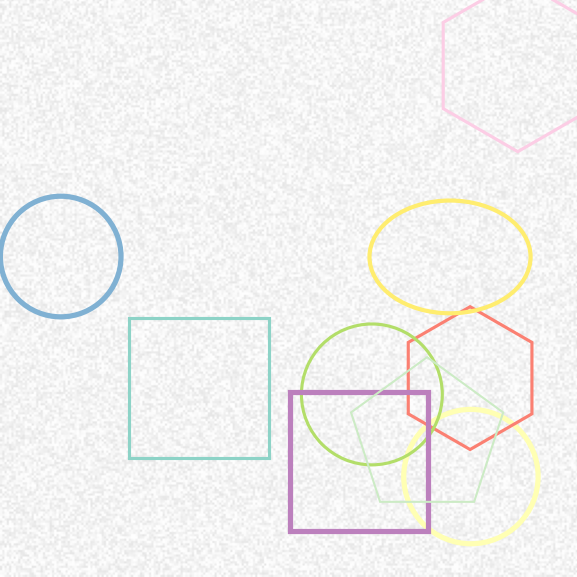[{"shape": "square", "thickness": 1.5, "radius": 0.61, "center": [0.345, 0.327]}, {"shape": "circle", "thickness": 2.5, "radius": 0.58, "center": [0.815, 0.174]}, {"shape": "hexagon", "thickness": 1.5, "radius": 0.62, "center": [0.814, 0.344]}, {"shape": "circle", "thickness": 2.5, "radius": 0.52, "center": [0.105, 0.555]}, {"shape": "circle", "thickness": 1.5, "radius": 0.61, "center": [0.644, 0.316]}, {"shape": "hexagon", "thickness": 1.5, "radius": 0.75, "center": [0.897, 0.886]}, {"shape": "square", "thickness": 2.5, "radius": 0.6, "center": [0.622, 0.2]}, {"shape": "pentagon", "thickness": 1, "radius": 0.69, "center": [0.74, 0.242]}, {"shape": "oval", "thickness": 2, "radius": 0.7, "center": [0.779, 0.554]}]